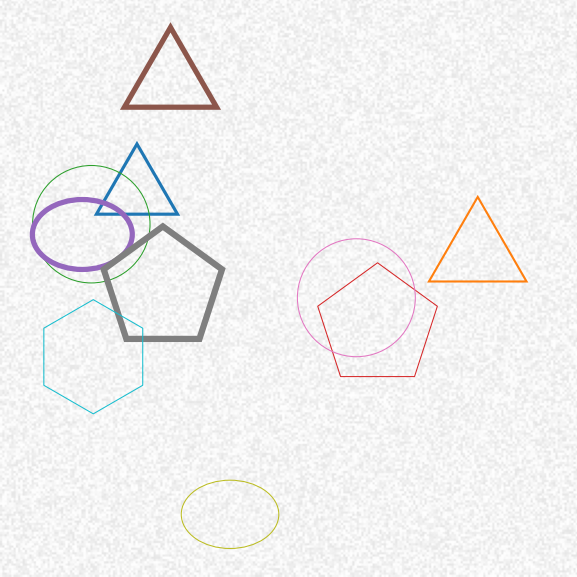[{"shape": "triangle", "thickness": 1.5, "radius": 0.41, "center": [0.237, 0.669]}, {"shape": "triangle", "thickness": 1, "radius": 0.49, "center": [0.827, 0.561]}, {"shape": "circle", "thickness": 0.5, "radius": 0.51, "center": [0.158, 0.611]}, {"shape": "pentagon", "thickness": 0.5, "radius": 0.54, "center": [0.654, 0.435]}, {"shape": "oval", "thickness": 2.5, "radius": 0.43, "center": [0.143, 0.593]}, {"shape": "triangle", "thickness": 2.5, "radius": 0.46, "center": [0.295, 0.86]}, {"shape": "circle", "thickness": 0.5, "radius": 0.51, "center": [0.617, 0.484]}, {"shape": "pentagon", "thickness": 3, "radius": 0.54, "center": [0.282, 0.499]}, {"shape": "oval", "thickness": 0.5, "radius": 0.42, "center": [0.398, 0.108]}, {"shape": "hexagon", "thickness": 0.5, "radius": 0.49, "center": [0.162, 0.381]}]